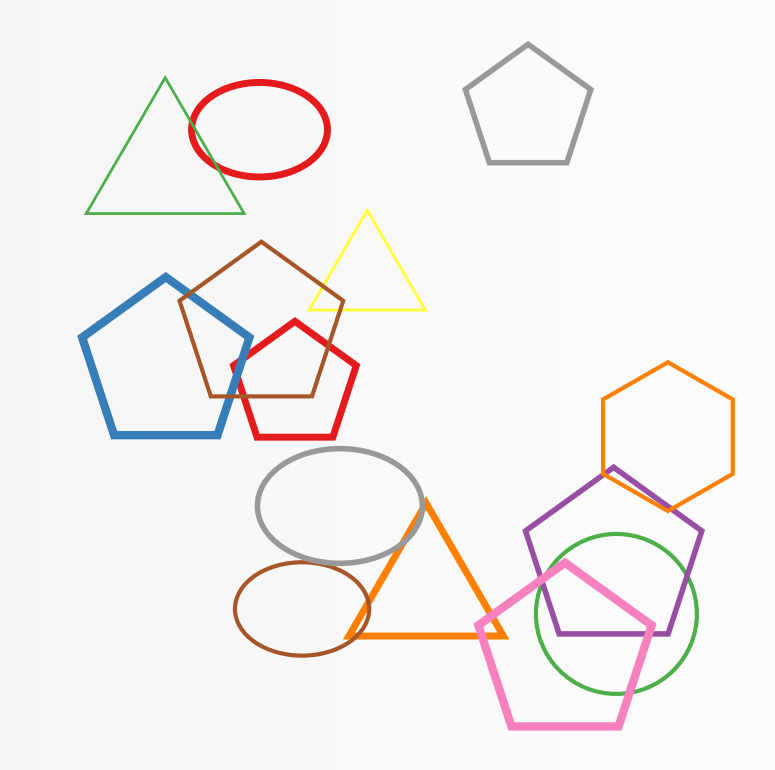[{"shape": "pentagon", "thickness": 2.5, "radius": 0.42, "center": [0.381, 0.5]}, {"shape": "oval", "thickness": 2.5, "radius": 0.44, "center": [0.335, 0.832]}, {"shape": "pentagon", "thickness": 3, "radius": 0.57, "center": [0.214, 0.527]}, {"shape": "triangle", "thickness": 1, "radius": 0.59, "center": [0.213, 0.781]}, {"shape": "circle", "thickness": 1.5, "radius": 0.52, "center": [0.795, 0.203]}, {"shape": "pentagon", "thickness": 2, "radius": 0.6, "center": [0.792, 0.274]}, {"shape": "hexagon", "thickness": 1.5, "radius": 0.48, "center": [0.862, 0.433]}, {"shape": "triangle", "thickness": 2.5, "radius": 0.58, "center": [0.55, 0.232]}, {"shape": "triangle", "thickness": 1, "radius": 0.43, "center": [0.474, 0.641]}, {"shape": "oval", "thickness": 1.5, "radius": 0.43, "center": [0.39, 0.209]}, {"shape": "pentagon", "thickness": 1.5, "radius": 0.56, "center": [0.337, 0.575]}, {"shape": "pentagon", "thickness": 3, "radius": 0.59, "center": [0.729, 0.152]}, {"shape": "pentagon", "thickness": 2, "radius": 0.43, "center": [0.681, 0.857]}, {"shape": "oval", "thickness": 2, "radius": 0.53, "center": [0.439, 0.343]}]